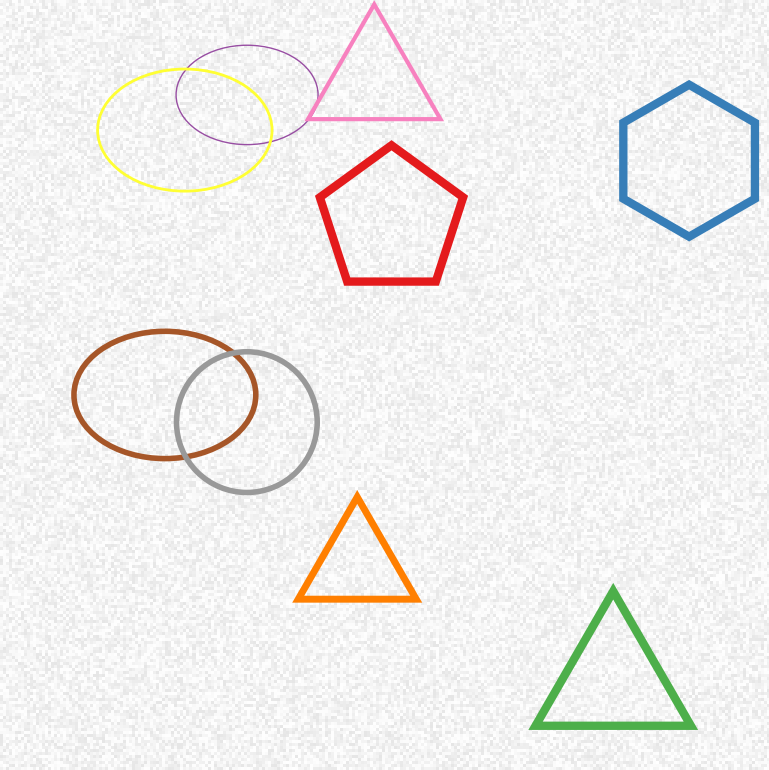[{"shape": "pentagon", "thickness": 3, "radius": 0.49, "center": [0.508, 0.713]}, {"shape": "hexagon", "thickness": 3, "radius": 0.49, "center": [0.895, 0.791]}, {"shape": "triangle", "thickness": 3, "radius": 0.58, "center": [0.796, 0.116]}, {"shape": "oval", "thickness": 0.5, "radius": 0.46, "center": [0.321, 0.877]}, {"shape": "triangle", "thickness": 2.5, "radius": 0.44, "center": [0.464, 0.266]}, {"shape": "oval", "thickness": 1, "radius": 0.57, "center": [0.24, 0.831]}, {"shape": "oval", "thickness": 2, "radius": 0.59, "center": [0.214, 0.487]}, {"shape": "triangle", "thickness": 1.5, "radius": 0.5, "center": [0.486, 0.895]}, {"shape": "circle", "thickness": 2, "radius": 0.46, "center": [0.321, 0.452]}]